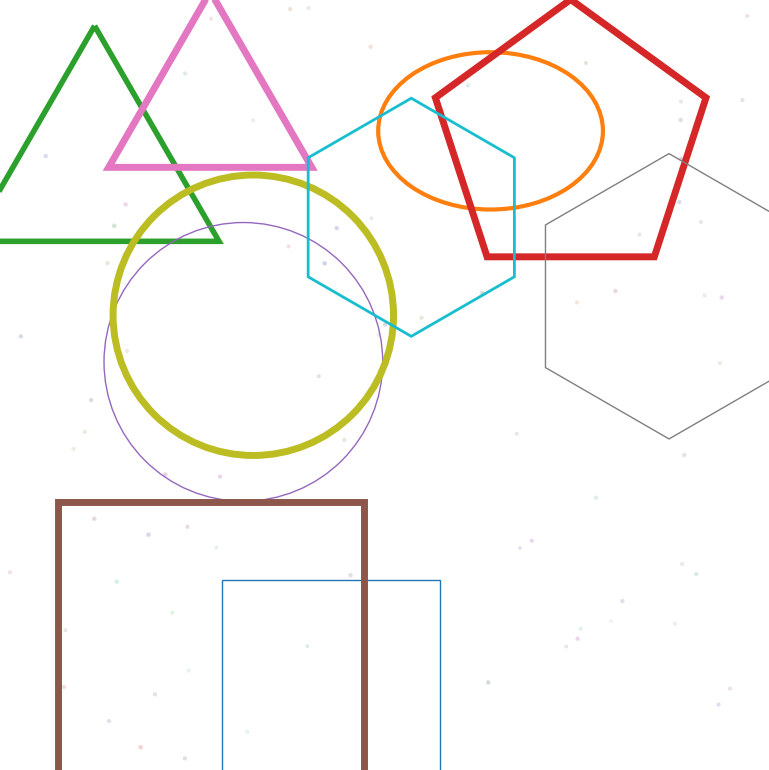[{"shape": "square", "thickness": 0.5, "radius": 0.71, "center": [0.429, 0.105]}, {"shape": "oval", "thickness": 1.5, "radius": 0.73, "center": [0.637, 0.83]}, {"shape": "triangle", "thickness": 2, "radius": 0.93, "center": [0.123, 0.78]}, {"shape": "pentagon", "thickness": 2.5, "radius": 0.92, "center": [0.741, 0.816]}, {"shape": "circle", "thickness": 0.5, "radius": 0.9, "center": [0.316, 0.53]}, {"shape": "square", "thickness": 2.5, "radius": 0.99, "center": [0.274, 0.15]}, {"shape": "triangle", "thickness": 2.5, "radius": 0.76, "center": [0.273, 0.859]}, {"shape": "hexagon", "thickness": 0.5, "radius": 0.93, "center": [0.869, 0.615]}, {"shape": "circle", "thickness": 2.5, "radius": 0.91, "center": [0.329, 0.591]}, {"shape": "hexagon", "thickness": 1, "radius": 0.77, "center": [0.534, 0.718]}]